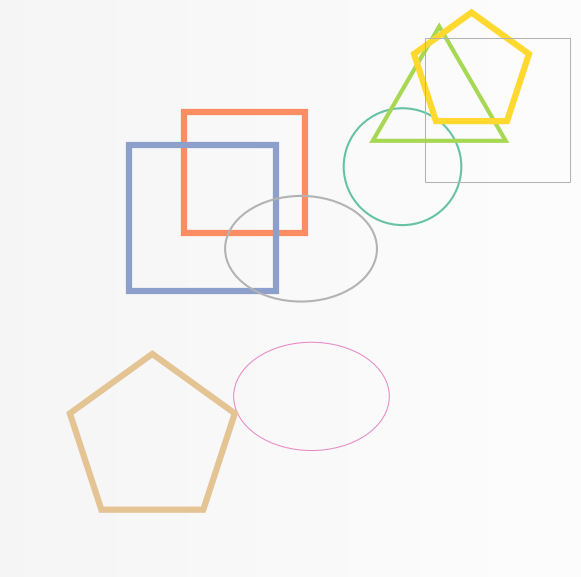[{"shape": "circle", "thickness": 1, "radius": 0.51, "center": [0.693, 0.711]}, {"shape": "square", "thickness": 3, "radius": 0.52, "center": [0.421, 0.701]}, {"shape": "square", "thickness": 3, "radius": 0.63, "center": [0.349, 0.622]}, {"shape": "oval", "thickness": 0.5, "radius": 0.67, "center": [0.536, 0.313]}, {"shape": "triangle", "thickness": 2, "radius": 0.66, "center": [0.756, 0.821]}, {"shape": "pentagon", "thickness": 3, "radius": 0.52, "center": [0.811, 0.874]}, {"shape": "pentagon", "thickness": 3, "radius": 0.75, "center": [0.262, 0.237]}, {"shape": "square", "thickness": 0.5, "radius": 0.63, "center": [0.856, 0.808]}, {"shape": "oval", "thickness": 1, "radius": 0.65, "center": [0.518, 0.568]}]